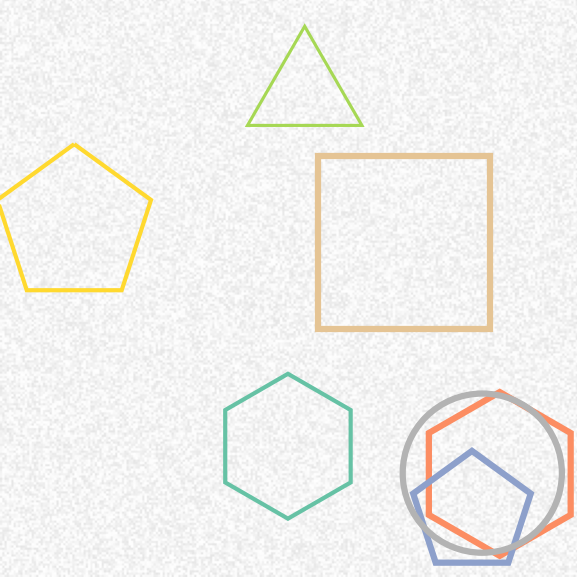[{"shape": "hexagon", "thickness": 2, "radius": 0.63, "center": [0.499, 0.226]}, {"shape": "hexagon", "thickness": 3, "radius": 0.71, "center": [0.865, 0.178]}, {"shape": "pentagon", "thickness": 3, "radius": 0.53, "center": [0.817, 0.111]}, {"shape": "triangle", "thickness": 1.5, "radius": 0.57, "center": [0.528, 0.839]}, {"shape": "pentagon", "thickness": 2, "radius": 0.7, "center": [0.129, 0.61]}, {"shape": "square", "thickness": 3, "radius": 0.75, "center": [0.699, 0.579]}, {"shape": "circle", "thickness": 3, "radius": 0.69, "center": [0.835, 0.18]}]